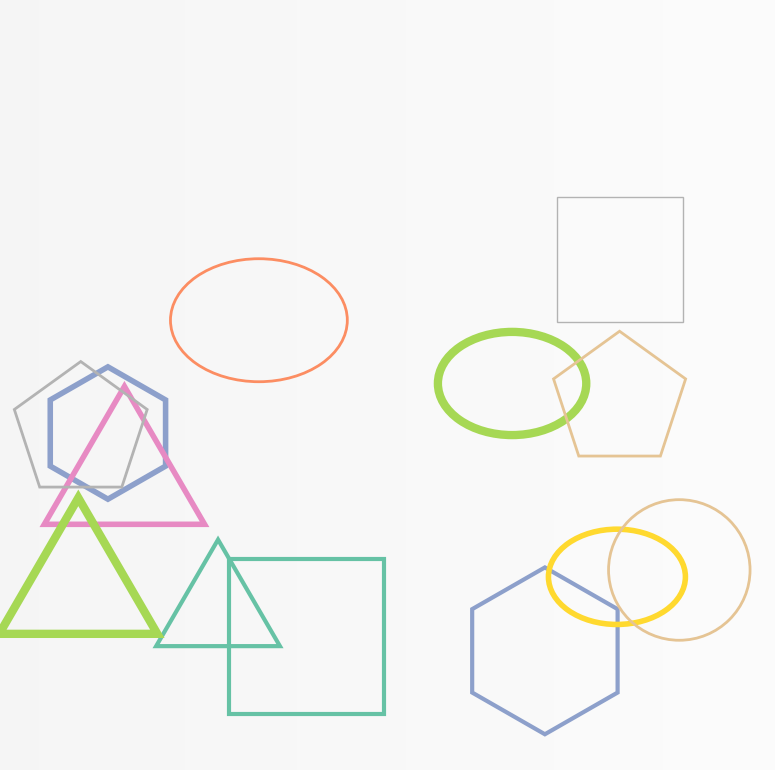[{"shape": "triangle", "thickness": 1.5, "radius": 0.46, "center": [0.281, 0.207]}, {"shape": "square", "thickness": 1.5, "radius": 0.5, "center": [0.395, 0.173]}, {"shape": "oval", "thickness": 1, "radius": 0.57, "center": [0.334, 0.584]}, {"shape": "hexagon", "thickness": 2, "radius": 0.43, "center": [0.139, 0.438]}, {"shape": "hexagon", "thickness": 1.5, "radius": 0.54, "center": [0.703, 0.155]}, {"shape": "triangle", "thickness": 2, "radius": 0.6, "center": [0.161, 0.379]}, {"shape": "triangle", "thickness": 3, "radius": 0.59, "center": [0.101, 0.236]}, {"shape": "oval", "thickness": 3, "radius": 0.48, "center": [0.661, 0.502]}, {"shape": "oval", "thickness": 2, "radius": 0.44, "center": [0.796, 0.251]}, {"shape": "circle", "thickness": 1, "radius": 0.46, "center": [0.877, 0.26]}, {"shape": "pentagon", "thickness": 1, "radius": 0.45, "center": [0.799, 0.48]}, {"shape": "pentagon", "thickness": 1, "radius": 0.45, "center": [0.104, 0.44]}, {"shape": "square", "thickness": 0.5, "radius": 0.41, "center": [0.8, 0.663]}]